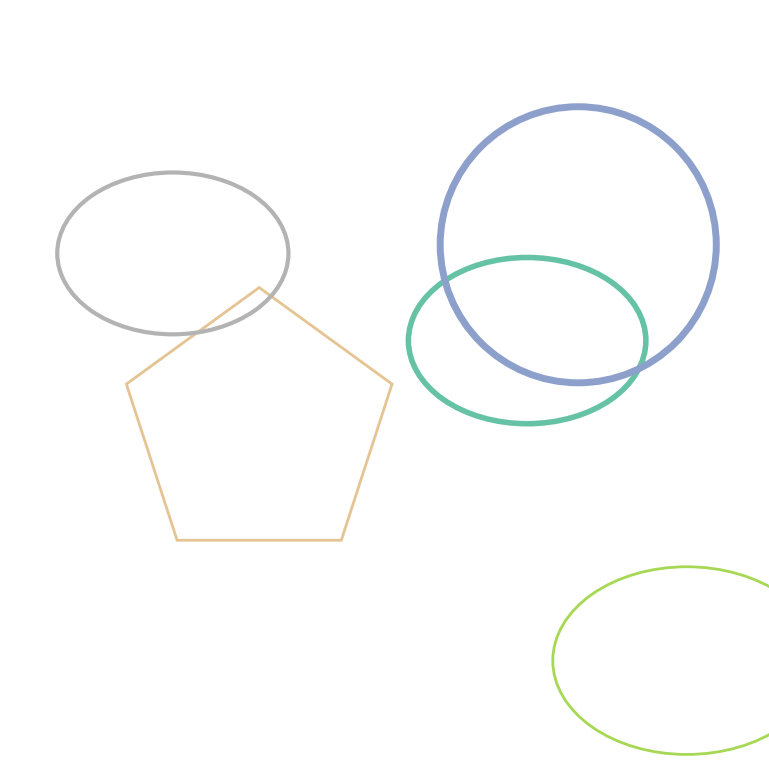[{"shape": "oval", "thickness": 2, "radius": 0.77, "center": [0.685, 0.558]}, {"shape": "circle", "thickness": 2.5, "radius": 0.9, "center": [0.751, 0.682]}, {"shape": "oval", "thickness": 1, "radius": 0.87, "center": [0.892, 0.142]}, {"shape": "pentagon", "thickness": 1, "radius": 0.91, "center": [0.337, 0.445]}, {"shape": "oval", "thickness": 1.5, "radius": 0.75, "center": [0.224, 0.671]}]